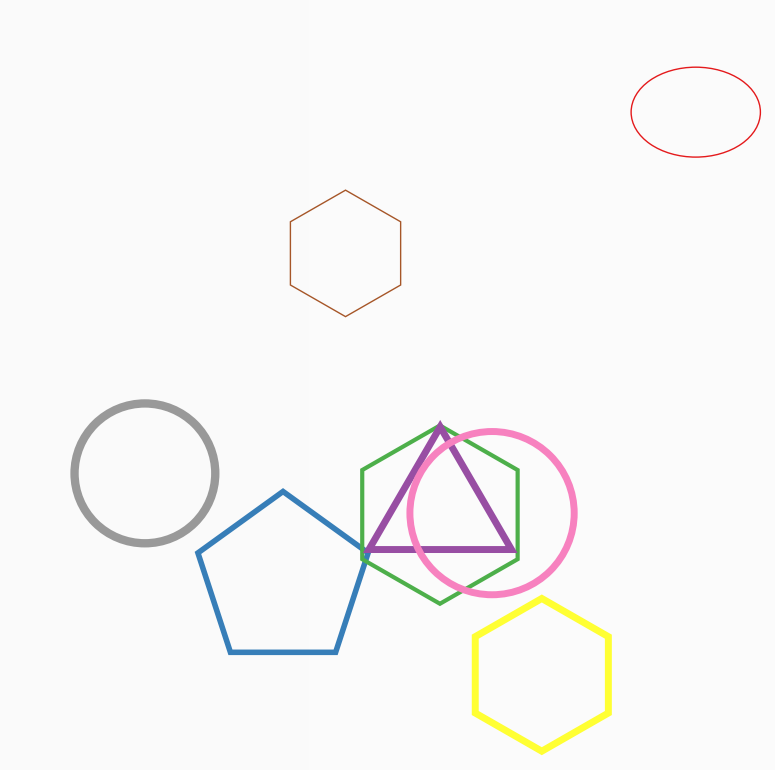[{"shape": "oval", "thickness": 0.5, "radius": 0.42, "center": [0.898, 0.854]}, {"shape": "pentagon", "thickness": 2, "radius": 0.58, "center": [0.365, 0.246]}, {"shape": "hexagon", "thickness": 1.5, "radius": 0.58, "center": [0.568, 0.332]}, {"shape": "triangle", "thickness": 2.5, "radius": 0.53, "center": [0.568, 0.339]}, {"shape": "hexagon", "thickness": 2.5, "radius": 0.5, "center": [0.699, 0.124]}, {"shape": "hexagon", "thickness": 0.5, "radius": 0.41, "center": [0.446, 0.671]}, {"shape": "circle", "thickness": 2.5, "radius": 0.53, "center": [0.635, 0.334]}, {"shape": "circle", "thickness": 3, "radius": 0.45, "center": [0.187, 0.385]}]